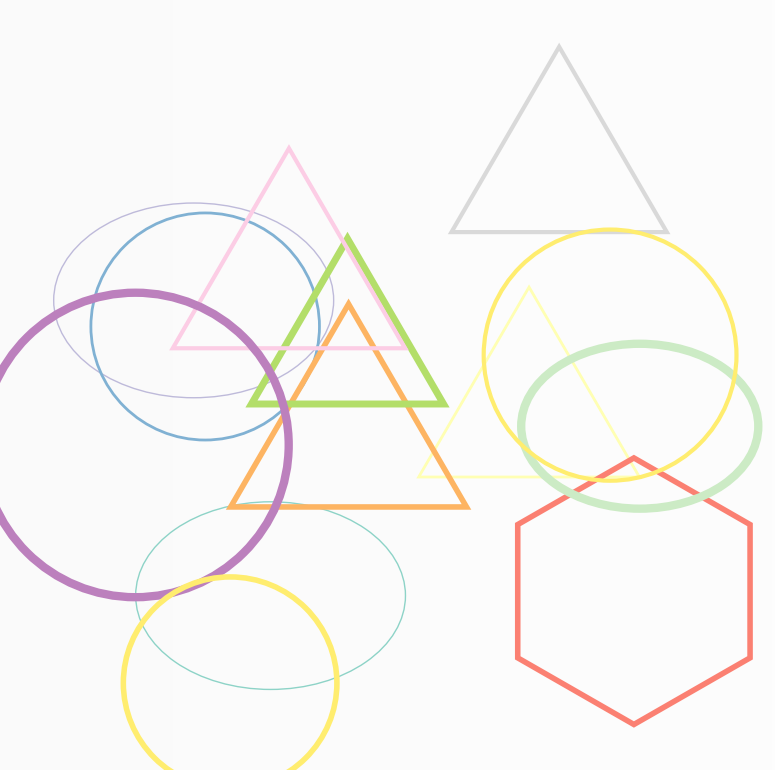[{"shape": "oval", "thickness": 0.5, "radius": 0.87, "center": [0.349, 0.226]}, {"shape": "triangle", "thickness": 1, "radius": 0.82, "center": [0.683, 0.463]}, {"shape": "oval", "thickness": 0.5, "radius": 0.9, "center": [0.25, 0.61]}, {"shape": "hexagon", "thickness": 2, "radius": 0.87, "center": [0.818, 0.232]}, {"shape": "circle", "thickness": 1, "radius": 0.74, "center": [0.265, 0.576]}, {"shape": "triangle", "thickness": 2, "radius": 0.88, "center": [0.45, 0.429]}, {"shape": "triangle", "thickness": 2.5, "radius": 0.72, "center": [0.448, 0.547]}, {"shape": "triangle", "thickness": 1.5, "radius": 0.87, "center": [0.373, 0.634]}, {"shape": "triangle", "thickness": 1.5, "radius": 0.8, "center": [0.721, 0.779]}, {"shape": "circle", "thickness": 3, "radius": 0.99, "center": [0.175, 0.422]}, {"shape": "oval", "thickness": 3, "radius": 0.76, "center": [0.825, 0.446]}, {"shape": "circle", "thickness": 2, "radius": 0.69, "center": [0.297, 0.113]}, {"shape": "circle", "thickness": 1.5, "radius": 0.82, "center": [0.787, 0.539]}]